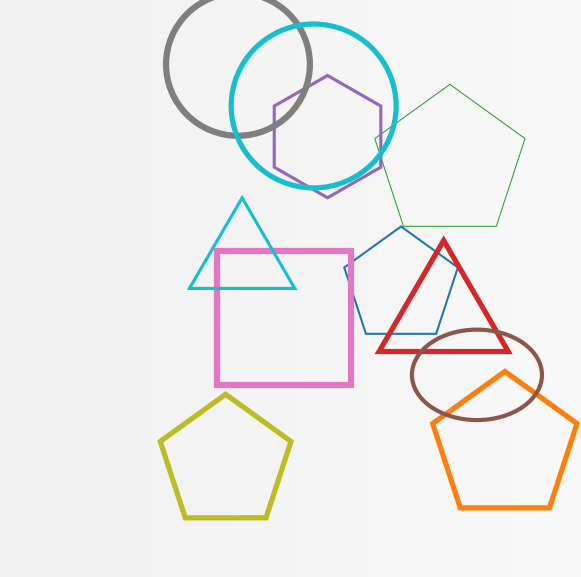[{"shape": "pentagon", "thickness": 1, "radius": 0.51, "center": [0.69, 0.504]}, {"shape": "pentagon", "thickness": 2.5, "radius": 0.65, "center": [0.869, 0.225]}, {"shape": "pentagon", "thickness": 0.5, "radius": 0.68, "center": [0.774, 0.717]}, {"shape": "triangle", "thickness": 2.5, "radius": 0.64, "center": [0.763, 0.455]}, {"shape": "hexagon", "thickness": 1.5, "radius": 0.53, "center": [0.563, 0.763]}, {"shape": "oval", "thickness": 2, "radius": 0.56, "center": [0.821, 0.35]}, {"shape": "square", "thickness": 3, "radius": 0.58, "center": [0.489, 0.448]}, {"shape": "circle", "thickness": 3, "radius": 0.62, "center": [0.409, 0.888]}, {"shape": "pentagon", "thickness": 2.5, "radius": 0.59, "center": [0.388, 0.198]}, {"shape": "triangle", "thickness": 1.5, "radius": 0.52, "center": [0.417, 0.552]}, {"shape": "circle", "thickness": 2.5, "radius": 0.71, "center": [0.54, 0.816]}]